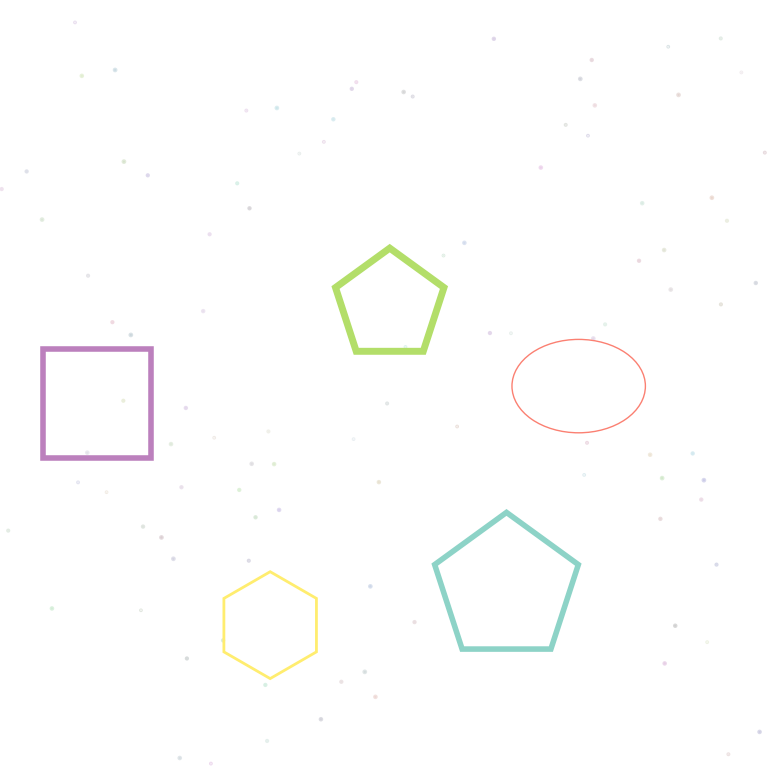[{"shape": "pentagon", "thickness": 2, "radius": 0.49, "center": [0.658, 0.236]}, {"shape": "oval", "thickness": 0.5, "radius": 0.43, "center": [0.752, 0.499]}, {"shape": "pentagon", "thickness": 2.5, "radius": 0.37, "center": [0.506, 0.604]}, {"shape": "square", "thickness": 2, "radius": 0.35, "center": [0.126, 0.476]}, {"shape": "hexagon", "thickness": 1, "radius": 0.35, "center": [0.351, 0.188]}]